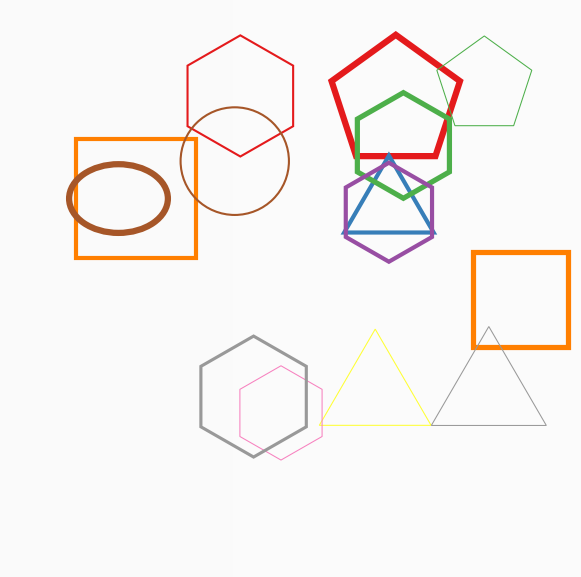[{"shape": "pentagon", "thickness": 3, "radius": 0.58, "center": [0.681, 0.823]}, {"shape": "hexagon", "thickness": 1, "radius": 0.52, "center": [0.413, 0.833]}, {"shape": "triangle", "thickness": 2, "radius": 0.44, "center": [0.669, 0.641]}, {"shape": "pentagon", "thickness": 0.5, "radius": 0.43, "center": [0.833, 0.851]}, {"shape": "hexagon", "thickness": 2.5, "radius": 0.46, "center": [0.694, 0.747]}, {"shape": "hexagon", "thickness": 2, "radius": 0.43, "center": [0.669, 0.632]}, {"shape": "square", "thickness": 2.5, "radius": 0.41, "center": [0.895, 0.481]}, {"shape": "square", "thickness": 2, "radius": 0.52, "center": [0.234, 0.655]}, {"shape": "triangle", "thickness": 0.5, "radius": 0.56, "center": [0.646, 0.318]}, {"shape": "circle", "thickness": 1, "radius": 0.47, "center": [0.404, 0.72]}, {"shape": "oval", "thickness": 3, "radius": 0.42, "center": [0.204, 0.655]}, {"shape": "hexagon", "thickness": 0.5, "radius": 0.41, "center": [0.483, 0.284]}, {"shape": "triangle", "thickness": 0.5, "radius": 0.57, "center": [0.841, 0.32]}, {"shape": "hexagon", "thickness": 1.5, "radius": 0.52, "center": [0.436, 0.312]}]